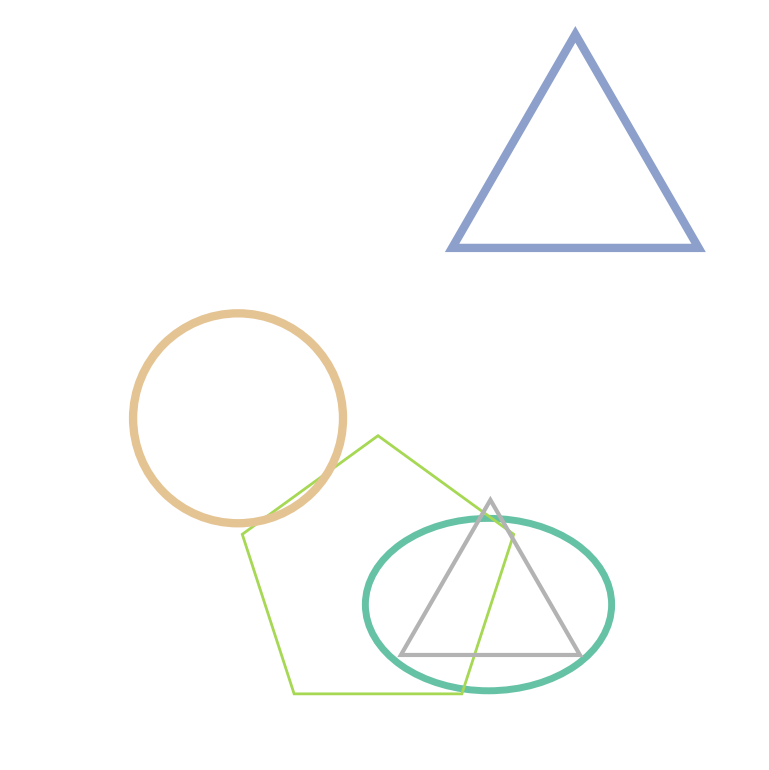[{"shape": "oval", "thickness": 2.5, "radius": 0.8, "center": [0.634, 0.215]}, {"shape": "triangle", "thickness": 3, "radius": 0.92, "center": [0.747, 0.77]}, {"shape": "pentagon", "thickness": 1, "radius": 0.93, "center": [0.491, 0.249]}, {"shape": "circle", "thickness": 3, "radius": 0.68, "center": [0.309, 0.457]}, {"shape": "triangle", "thickness": 1.5, "radius": 0.67, "center": [0.637, 0.216]}]